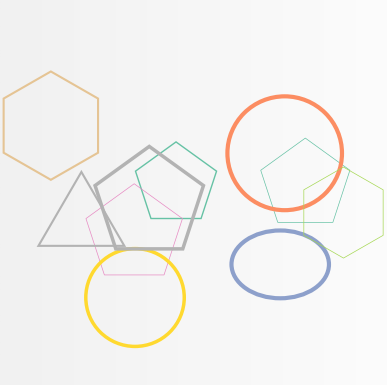[{"shape": "pentagon", "thickness": 1, "radius": 0.55, "center": [0.454, 0.521]}, {"shape": "pentagon", "thickness": 0.5, "radius": 0.6, "center": [0.788, 0.52]}, {"shape": "circle", "thickness": 3, "radius": 0.74, "center": [0.735, 0.602]}, {"shape": "oval", "thickness": 3, "radius": 0.63, "center": [0.723, 0.313]}, {"shape": "pentagon", "thickness": 0.5, "radius": 0.65, "center": [0.346, 0.392]}, {"shape": "hexagon", "thickness": 0.5, "radius": 0.59, "center": [0.886, 0.448]}, {"shape": "circle", "thickness": 2.5, "radius": 0.64, "center": [0.348, 0.227]}, {"shape": "hexagon", "thickness": 1.5, "radius": 0.7, "center": [0.131, 0.674]}, {"shape": "pentagon", "thickness": 2.5, "radius": 0.74, "center": [0.385, 0.473]}, {"shape": "triangle", "thickness": 1.5, "radius": 0.64, "center": [0.21, 0.425]}]